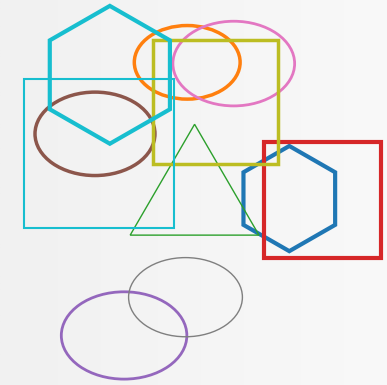[{"shape": "hexagon", "thickness": 3, "radius": 0.68, "center": [0.747, 0.484]}, {"shape": "oval", "thickness": 2.5, "radius": 0.68, "center": [0.483, 0.838]}, {"shape": "triangle", "thickness": 1, "radius": 0.96, "center": [0.502, 0.485]}, {"shape": "square", "thickness": 3, "radius": 0.75, "center": [0.831, 0.48]}, {"shape": "oval", "thickness": 2, "radius": 0.81, "center": [0.32, 0.129]}, {"shape": "oval", "thickness": 2.5, "radius": 0.77, "center": [0.245, 0.652]}, {"shape": "oval", "thickness": 2, "radius": 0.79, "center": [0.603, 0.835]}, {"shape": "oval", "thickness": 1, "radius": 0.73, "center": [0.479, 0.228]}, {"shape": "square", "thickness": 2.5, "radius": 0.8, "center": [0.556, 0.735]}, {"shape": "hexagon", "thickness": 3, "radius": 0.9, "center": [0.283, 0.806]}, {"shape": "square", "thickness": 1.5, "radius": 0.97, "center": [0.256, 0.602]}]